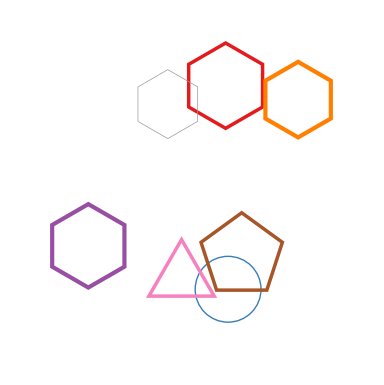[{"shape": "hexagon", "thickness": 2.5, "radius": 0.55, "center": [0.586, 0.777]}, {"shape": "circle", "thickness": 1, "radius": 0.43, "center": [0.592, 0.249]}, {"shape": "hexagon", "thickness": 3, "radius": 0.54, "center": [0.229, 0.361]}, {"shape": "hexagon", "thickness": 3, "radius": 0.49, "center": [0.774, 0.741]}, {"shape": "pentagon", "thickness": 2.5, "radius": 0.56, "center": [0.628, 0.336]}, {"shape": "triangle", "thickness": 2.5, "radius": 0.49, "center": [0.472, 0.28]}, {"shape": "hexagon", "thickness": 0.5, "radius": 0.45, "center": [0.436, 0.73]}]